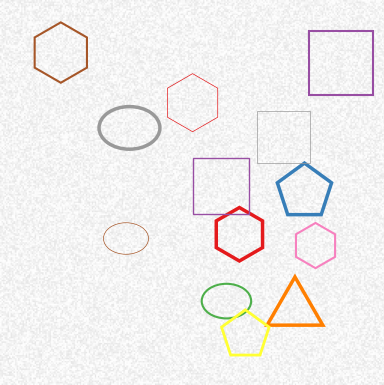[{"shape": "hexagon", "thickness": 2.5, "radius": 0.35, "center": [0.622, 0.392]}, {"shape": "hexagon", "thickness": 0.5, "radius": 0.38, "center": [0.5, 0.733]}, {"shape": "pentagon", "thickness": 2.5, "radius": 0.37, "center": [0.791, 0.502]}, {"shape": "oval", "thickness": 1.5, "radius": 0.32, "center": [0.588, 0.218]}, {"shape": "square", "thickness": 1.5, "radius": 0.41, "center": [0.885, 0.836]}, {"shape": "square", "thickness": 1, "radius": 0.36, "center": [0.574, 0.516]}, {"shape": "triangle", "thickness": 2.5, "radius": 0.42, "center": [0.766, 0.197]}, {"shape": "pentagon", "thickness": 2, "radius": 0.32, "center": [0.637, 0.13]}, {"shape": "hexagon", "thickness": 1.5, "radius": 0.39, "center": [0.158, 0.864]}, {"shape": "oval", "thickness": 0.5, "radius": 0.29, "center": [0.327, 0.38]}, {"shape": "hexagon", "thickness": 1.5, "radius": 0.29, "center": [0.82, 0.362]}, {"shape": "oval", "thickness": 2.5, "radius": 0.4, "center": [0.336, 0.668]}, {"shape": "square", "thickness": 0.5, "radius": 0.34, "center": [0.736, 0.644]}]